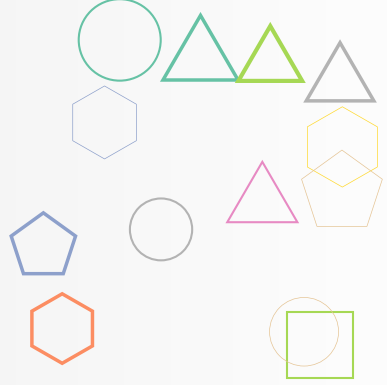[{"shape": "triangle", "thickness": 2.5, "radius": 0.56, "center": [0.517, 0.848]}, {"shape": "circle", "thickness": 1.5, "radius": 0.53, "center": [0.309, 0.896]}, {"shape": "hexagon", "thickness": 2.5, "radius": 0.45, "center": [0.16, 0.147]}, {"shape": "hexagon", "thickness": 0.5, "radius": 0.47, "center": [0.27, 0.682]}, {"shape": "pentagon", "thickness": 2.5, "radius": 0.44, "center": [0.112, 0.36]}, {"shape": "triangle", "thickness": 1.5, "radius": 0.52, "center": [0.677, 0.475]}, {"shape": "triangle", "thickness": 3, "radius": 0.48, "center": [0.697, 0.837]}, {"shape": "square", "thickness": 1.5, "radius": 0.42, "center": [0.826, 0.104]}, {"shape": "hexagon", "thickness": 0.5, "radius": 0.52, "center": [0.884, 0.618]}, {"shape": "pentagon", "thickness": 0.5, "radius": 0.55, "center": [0.882, 0.501]}, {"shape": "circle", "thickness": 0.5, "radius": 0.45, "center": [0.785, 0.138]}, {"shape": "triangle", "thickness": 2.5, "radius": 0.5, "center": [0.878, 0.788]}, {"shape": "circle", "thickness": 1.5, "radius": 0.4, "center": [0.416, 0.404]}]